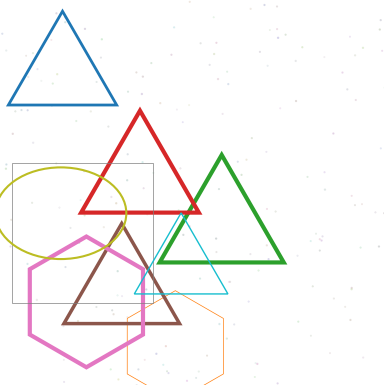[{"shape": "triangle", "thickness": 2, "radius": 0.81, "center": [0.162, 0.808]}, {"shape": "hexagon", "thickness": 0.5, "radius": 0.72, "center": [0.455, 0.101]}, {"shape": "triangle", "thickness": 3, "radius": 0.93, "center": [0.576, 0.411]}, {"shape": "triangle", "thickness": 3, "radius": 0.88, "center": [0.364, 0.536]}, {"shape": "triangle", "thickness": 2.5, "radius": 0.87, "center": [0.316, 0.246]}, {"shape": "hexagon", "thickness": 3, "radius": 0.85, "center": [0.224, 0.216]}, {"shape": "square", "thickness": 0.5, "radius": 0.91, "center": [0.214, 0.395]}, {"shape": "oval", "thickness": 1.5, "radius": 0.85, "center": [0.158, 0.446]}, {"shape": "triangle", "thickness": 1, "radius": 0.7, "center": [0.47, 0.307]}]